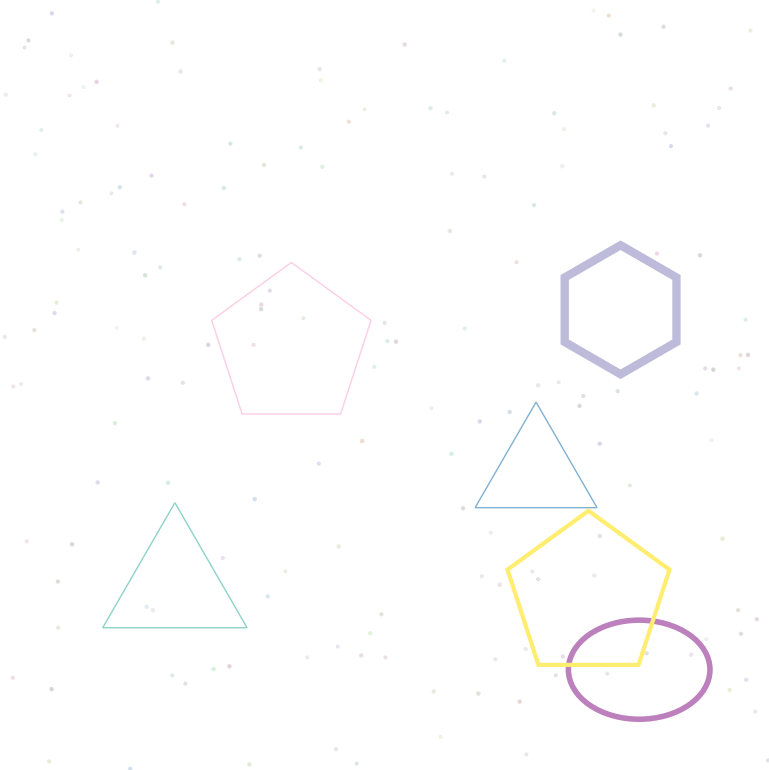[{"shape": "triangle", "thickness": 0.5, "radius": 0.54, "center": [0.227, 0.239]}, {"shape": "hexagon", "thickness": 3, "radius": 0.42, "center": [0.806, 0.598]}, {"shape": "triangle", "thickness": 0.5, "radius": 0.46, "center": [0.696, 0.386]}, {"shape": "pentagon", "thickness": 0.5, "radius": 0.54, "center": [0.378, 0.55]}, {"shape": "oval", "thickness": 2, "radius": 0.46, "center": [0.83, 0.13]}, {"shape": "pentagon", "thickness": 1.5, "radius": 0.55, "center": [0.764, 0.226]}]